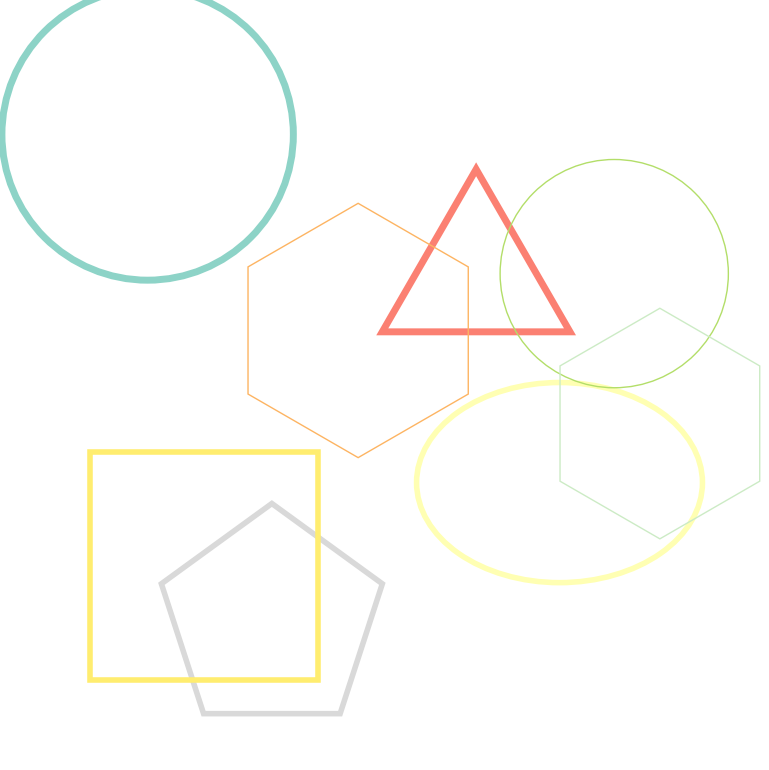[{"shape": "circle", "thickness": 2.5, "radius": 0.95, "center": [0.192, 0.825]}, {"shape": "oval", "thickness": 2, "radius": 0.93, "center": [0.727, 0.373]}, {"shape": "triangle", "thickness": 2.5, "radius": 0.7, "center": [0.618, 0.639]}, {"shape": "hexagon", "thickness": 0.5, "radius": 0.83, "center": [0.465, 0.571]}, {"shape": "circle", "thickness": 0.5, "radius": 0.74, "center": [0.798, 0.645]}, {"shape": "pentagon", "thickness": 2, "radius": 0.75, "center": [0.353, 0.195]}, {"shape": "hexagon", "thickness": 0.5, "radius": 0.75, "center": [0.857, 0.45]}, {"shape": "square", "thickness": 2, "radius": 0.74, "center": [0.265, 0.265]}]